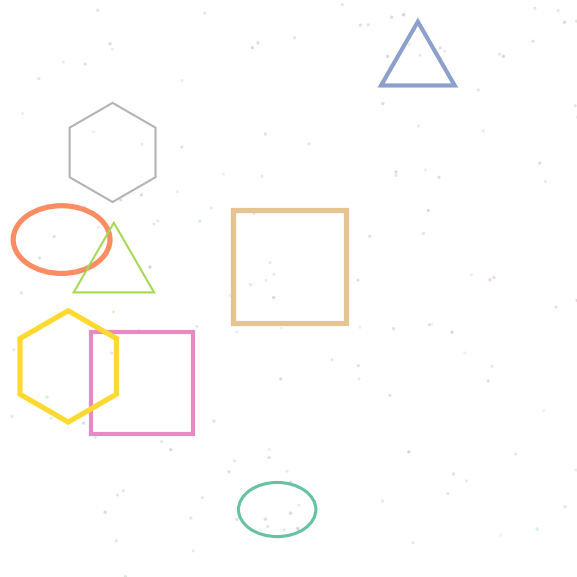[{"shape": "oval", "thickness": 1.5, "radius": 0.33, "center": [0.48, 0.117]}, {"shape": "oval", "thickness": 2.5, "radius": 0.42, "center": [0.107, 0.584]}, {"shape": "triangle", "thickness": 2, "radius": 0.37, "center": [0.724, 0.888]}, {"shape": "square", "thickness": 2, "radius": 0.44, "center": [0.245, 0.335]}, {"shape": "triangle", "thickness": 1, "radius": 0.4, "center": [0.197, 0.533]}, {"shape": "hexagon", "thickness": 2.5, "radius": 0.48, "center": [0.118, 0.365]}, {"shape": "square", "thickness": 2.5, "radius": 0.49, "center": [0.501, 0.538]}, {"shape": "hexagon", "thickness": 1, "radius": 0.43, "center": [0.195, 0.735]}]